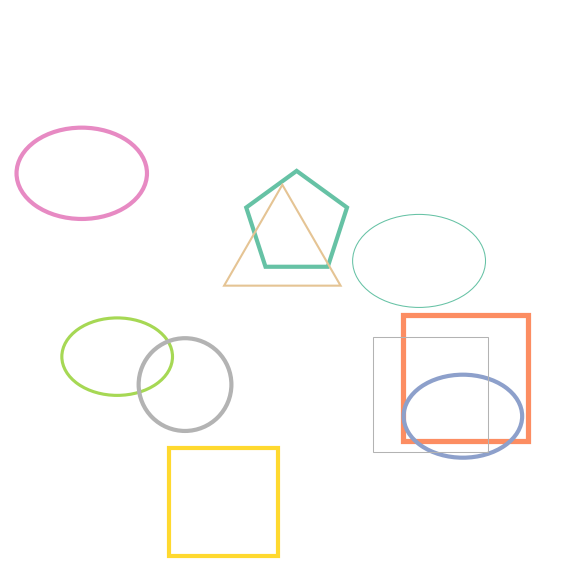[{"shape": "oval", "thickness": 0.5, "radius": 0.58, "center": [0.726, 0.547]}, {"shape": "pentagon", "thickness": 2, "radius": 0.46, "center": [0.514, 0.611]}, {"shape": "square", "thickness": 2.5, "radius": 0.54, "center": [0.807, 0.345]}, {"shape": "oval", "thickness": 2, "radius": 0.51, "center": [0.802, 0.278]}, {"shape": "oval", "thickness": 2, "radius": 0.56, "center": [0.142, 0.699]}, {"shape": "oval", "thickness": 1.5, "radius": 0.48, "center": [0.203, 0.382]}, {"shape": "square", "thickness": 2, "radius": 0.47, "center": [0.387, 0.13]}, {"shape": "triangle", "thickness": 1, "radius": 0.58, "center": [0.489, 0.563]}, {"shape": "square", "thickness": 0.5, "radius": 0.5, "center": [0.745, 0.316]}, {"shape": "circle", "thickness": 2, "radius": 0.4, "center": [0.32, 0.333]}]